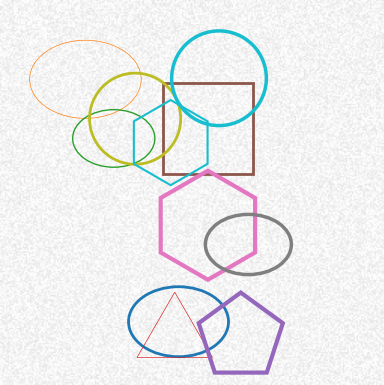[{"shape": "oval", "thickness": 2, "radius": 0.65, "center": [0.464, 0.164]}, {"shape": "oval", "thickness": 0.5, "radius": 0.72, "center": [0.222, 0.794]}, {"shape": "oval", "thickness": 1, "radius": 0.53, "center": [0.295, 0.64]}, {"shape": "triangle", "thickness": 0.5, "radius": 0.57, "center": [0.454, 0.128]}, {"shape": "pentagon", "thickness": 3, "radius": 0.57, "center": [0.625, 0.125]}, {"shape": "square", "thickness": 2, "radius": 0.59, "center": [0.54, 0.666]}, {"shape": "hexagon", "thickness": 3, "radius": 0.71, "center": [0.54, 0.415]}, {"shape": "oval", "thickness": 2.5, "radius": 0.56, "center": [0.645, 0.365]}, {"shape": "circle", "thickness": 2, "radius": 0.59, "center": [0.351, 0.692]}, {"shape": "circle", "thickness": 2.5, "radius": 0.61, "center": [0.569, 0.797]}, {"shape": "hexagon", "thickness": 1.5, "radius": 0.55, "center": [0.443, 0.63]}]